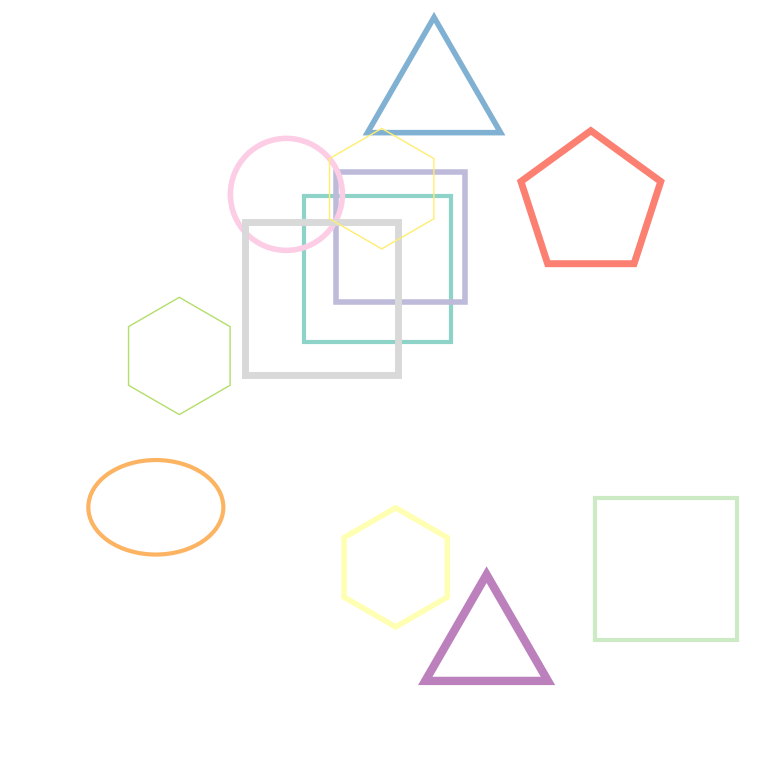[{"shape": "square", "thickness": 1.5, "radius": 0.47, "center": [0.49, 0.65]}, {"shape": "hexagon", "thickness": 2, "radius": 0.39, "center": [0.514, 0.263]}, {"shape": "square", "thickness": 2, "radius": 0.42, "center": [0.52, 0.692]}, {"shape": "pentagon", "thickness": 2.5, "radius": 0.48, "center": [0.767, 0.735]}, {"shape": "triangle", "thickness": 2, "radius": 0.5, "center": [0.564, 0.878]}, {"shape": "oval", "thickness": 1.5, "radius": 0.44, "center": [0.202, 0.341]}, {"shape": "hexagon", "thickness": 0.5, "radius": 0.38, "center": [0.233, 0.538]}, {"shape": "circle", "thickness": 2, "radius": 0.36, "center": [0.372, 0.748]}, {"shape": "square", "thickness": 2.5, "radius": 0.5, "center": [0.417, 0.612]}, {"shape": "triangle", "thickness": 3, "radius": 0.46, "center": [0.632, 0.162]}, {"shape": "square", "thickness": 1.5, "radius": 0.46, "center": [0.864, 0.261]}, {"shape": "hexagon", "thickness": 0.5, "radius": 0.39, "center": [0.496, 0.755]}]